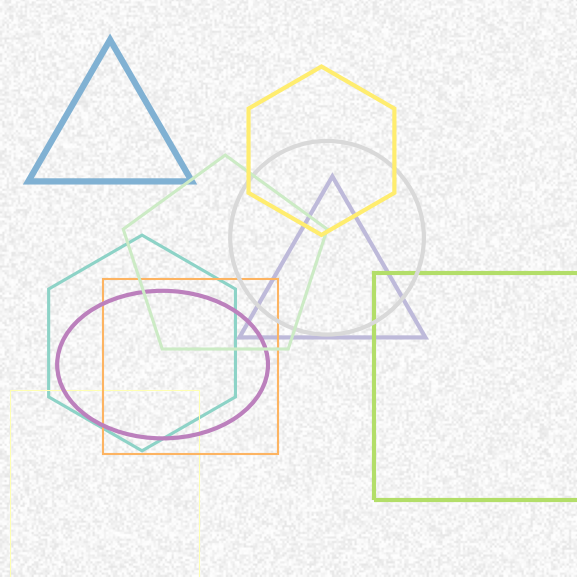[{"shape": "hexagon", "thickness": 1.5, "radius": 0.93, "center": [0.246, 0.405]}, {"shape": "square", "thickness": 0.5, "radius": 0.82, "center": [0.181, 0.16]}, {"shape": "triangle", "thickness": 2, "radius": 0.93, "center": [0.576, 0.508]}, {"shape": "triangle", "thickness": 3, "radius": 0.82, "center": [0.191, 0.767]}, {"shape": "square", "thickness": 1, "radius": 0.76, "center": [0.33, 0.364]}, {"shape": "square", "thickness": 2, "radius": 0.98, "center": [0.844, 0.329]}, {"shape": "circle", "thickness": 2, "radius": 0.84, "center": [0.566, 0.587]}, {"shape": "oval", "thickness": 2, "radius": 0.91, "center": [0.282, 0.368]}, {"shape": "pentagon", "thickness": 1.5, "radius": 0.93, "center": [0.39, 0.545]}, {"shape": "hexagon", "thickness": 2, "radius": 0.73, "center": [0.557, 0.738]}]